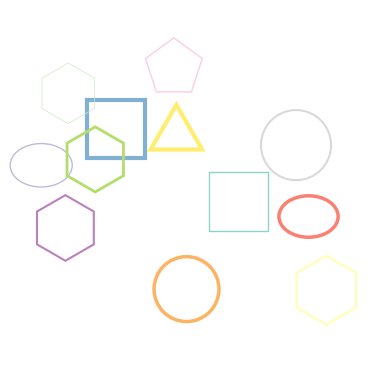[{"shape": "square", "thickness": 1, "radius": 0.38, "center": [0.619, 0.476]}, {"shape": "hexagon", "thickness": 1.5, "radius": 0.45, "center": [0.847, 0.246]}, {"shape": "oval", "thickness": 1, "radius": 0.4, "center": [0.107, 0.571]}, {"shape": "oval", "thickness": 2.5, "radius": 0.38, "center": [0.801, 0.438]}, {"shape": "square", "thickness": 3, "radius": 0.38, "center": [0.302, 0.665]}, {"shape": "circle", "thickness": 2.5, "radius": 0.42, "center": [0.484, 0.249]}, {"shape": "hexagon", "thickness": 2, "radius": 0.42, "center": [0.247, 0.586]}, {"shape": "pentagon", "thickness": 1, "radius": 0.39, "center": [0.452, 0.824]}, {"shape": "circle", "thickness": 1.5, "radius": 0.46, "center": [0.769, 0.623]}, {"shape": "hexagon", "thickness": 1.5, "radius": 0.43, "center": [0.17, 0.408]}, {"shape": "hexagon", "thickness": 0.5, "radius": 0.39, "center": [0.177, 0.758]}, {"shape": "triangle", "thickness": 3, "radius": 0.39, "center": [0.458, 0.65]}]